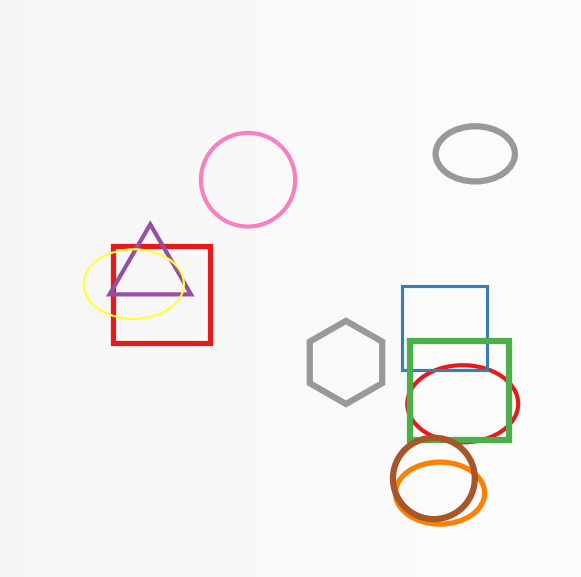[{"shape": "oval", "thickness": 2, "radius": 0.48, "center": [0.796, 0.3]}, {"shape": "square", "thickness": 2.5, "radius": 0.42, "center": [0.278, 0.489]}, {"shape": "square", "thickness": 1.5, "radius": 0.36, "center": [0.764, 0.431]}, {"shape": "square", "thickness": 3, "radius": 0.43, "center": [0.79, 0.323]}, {"shape": "triangle", "thickness": 2, "radius": 0.4, "center": [0.259, 0.53]}, {"shape": "oval", "thickness": 2.5, "radius": 0.38, "center": [0.757, 0.145]}, {"shape": "oval", "thickness": 1, "radius": 0.43, "center": [0.23, 0.507]}, {"shape": "circle", "thickness": 3, "radius": 0.35, "center": [0.746, 0.171]}, {"shape": "circle", "thickness": 2, "radius": 0.41, "center": [0.427, 0.688]}, {"shape": "oval", "thickness": 3, "radius": 0.34, "center": [0.818, 0.733]}, {"shape": "hexagon", "thickness": 3, "radius": 0.36, "center": [0.595, 0.372]}]